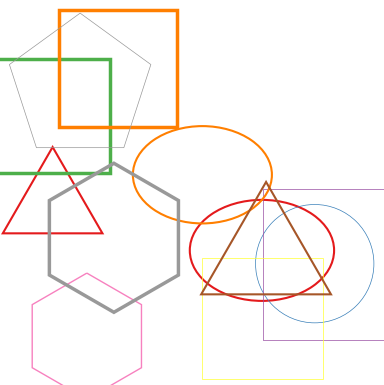[{"shape": "triangle", "thickness": 1.5, "radius": 0.75, "center": [0.137, 0.469]}, {"shape": "oval", "thickness": 1.5, "radius": 0.94, "center": [0.68, 0.35]}, {"shape": "circle", "thickness": 0.5, "radius": 0.77, "center": [0.817, 0.315]}, {"shape": "square", "thickness": 2.5, "radius": 0.74, "center": [0.136, 0.699]}, {"shape": "square", "thickness": 0.5, "radius": 0.98, "center": [0.879, 0.313]}, {"shape": "square", "thickness": 2.5, "radius": 0.76, "center": [0.306, 0.822]}, {"shape": "oval", "thickness": 1.5, "radius": 0.9, "center": [0.526, 0.546]}, {"shape": "square", "thickness": 0.5, "radius": 0.78, "center": [0.682, 0.173]}, {"shape": "triangle", "thickness": 1.5, "radius": 0.97, "center": [0.691, 0.333]}, {"shape": "hexagon", "thickness": 1, "radius": 0.82, "center": [0.226, 0.127]}, {"shape": "pentagon", "thickness": 0.5, "radius": 0.97, "center": [0.208, 0.773]}, {"shape": "hexagon", "thickness": 2.5, "radius": 0.97, "center": [0.296, 0.382]}]